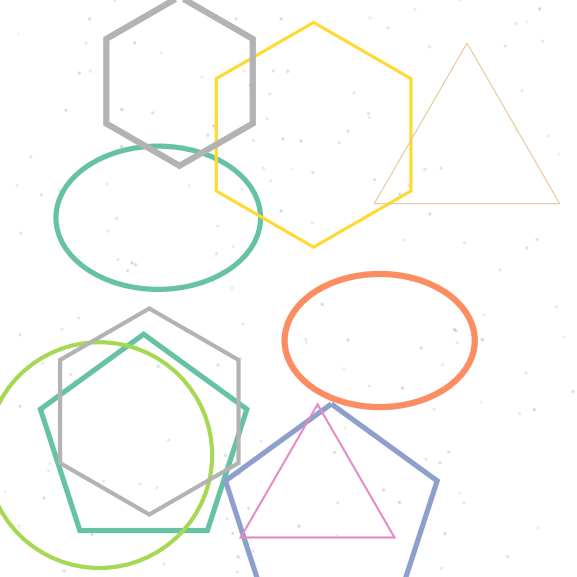[{"shape": "pentagon", "thickness": 2.5, "radius": 0.94, "center": [0.249, 0.232]}, {"shape": "oval", "thickness": 2.5, "radius": 0.89, "center": [0.274, 0.622]}, {"shape": "oval", "thickness": 3, "radius": 0.82, "center": [0.657, 0.41]}, {"shape": "pentagon", "thickness": 2.5, "radius": 0.96, "center": [0.574, 0.107]}, {"shape": "triangle", "thickness": 1, "radius": 0.77, "center": [0.55, 0.145]}, {"shape": "circle", "thickness": 2, "radius": 0.98, "center": [0.172, 0.211]}, {"shape": "hexagon", "thickness": 1.5, "radius": 0.97, "center": [0.543, 0.766]}, {"shape": "triangle", "thickness": 0.5, "radius": 0.93, "center": [0.809, 0.739]}, {"shape": "hexagon", "thickness": 3, "radius": 0.73, "center": [0.311, 0.859]}, {"shape": "hexagon", "thickness": 2, "radius": 0.89, "center": [0.259, 0.287]}]